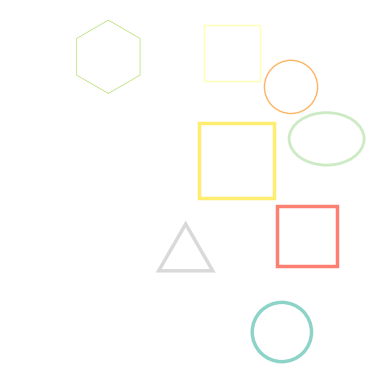[{"shape": "circle", "thickness": 2.5, "radius": 0.38, "center": [0.732, 0.138]}, {"shape": "square", "thickness": 1, "radius": 0.36, "center": [0.602, 0.863]}, {"shape": "square", "thickness": 2.5, "radius": 0.39, "center": [0.797, 0.388]}, {"shape": "circle", "thickness": 1, "radius": 0.35, "center": [0.756, 0.774]}, {"shape": "hexagon", "thickness": 0.5, "radius": 0.48, "center": [0.281, 0.853]}, {"shape": "triangle", "thickness": 2.5, "radius": 0.4, "center": [0.482, 0.337]}, {"shape": "oval", "thickness": 2, "radius": 0.49, "center": [0.848, 0.639]}, {"shape": "square", "thickness": 2.5, "radius": 0.49, "center": [0.614, 0.584]}]